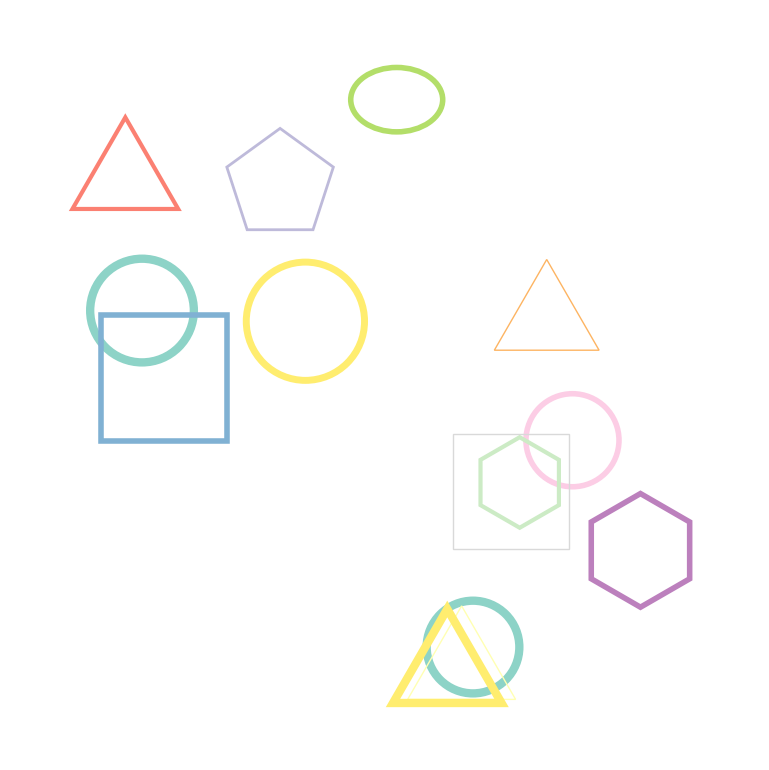[{"shape": "circle", "thickness": 3, "radius": 0.3, "center": [0.614, 0.16]}, {"shape": "circle", "thickness": 3, "radius": 0.34, "center": [0.184, 0.597]}, {"shape": "triangle", "thickness": 0.5, "radius": 0.4, "center": [0.6, 0.132]}, {"shape": "pentagon", "thickness": 1, "radius": 0.36, "center": [0.364, 0.76]}, {"shape": "triangle", "thickness": 1.5, "radius": 0.4, "center": [0.163, 0.768]}, {"shape": "square", "thickness": 2, "radius": 0.41, "center": [0.213, 0.509]}, {"shape": "triangle", "thickness": 0.5, "radius": 0.39, "center": [0.71, 0.584]}, {"shape": "oval", "thickness": 2, "radius": 0.3, "center": [0.515, 0.871]}, {"shape": "circle", "thickness": 2, "radius": 0.3, "center": [0.743, 0.428]}, {"shape": "square", "thickness": 0.5, "radius": 0.37, "center": [0.664, 0.362]}, {"shape": "hexagon", "thickness": 2, "radius": 0.37, "center": [0.832, 0.285]}, {"shape": "hexagon", "thickness": 1.5, "radius": 0.29, "center": [0.675, 0.373]}, {"shape": "triangle", "thickness": 3, "radius": 0.41, "center": [0.581, 0.128]}, {"shape": "circle", "thickness": 2.5, "radius": 0.38, "center": [0.397, 0.583]}]